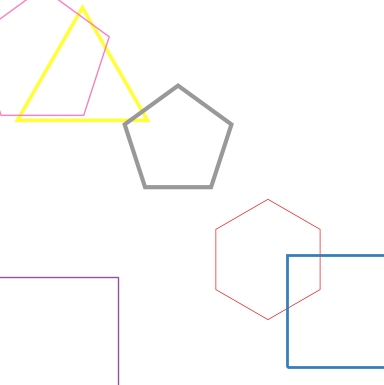[{"shape": "hexagon", "thickness": 0.5, "radius": 0.78, "center": [0.696, 0.326]}, {"shape": "square", "thickness": 2, "radius": 0.73, "center": [0.891, 0.192]}, {"shape": "square", "thickness": 1, "radius": 0.89, "center": [0.129, 0.103]}, {"shape": "triangle", "thickness": 2.5, "radius": 0.98, "center": [0.214, 0.785]}, {"shape": "pentagon", "thickness": 1, "radius": 0.91, "center": [0.11, 0.848]}, {"shape": "pentagon", "thickness": 3, "radius": 0.73, "center": [0.462, 0.632]}]